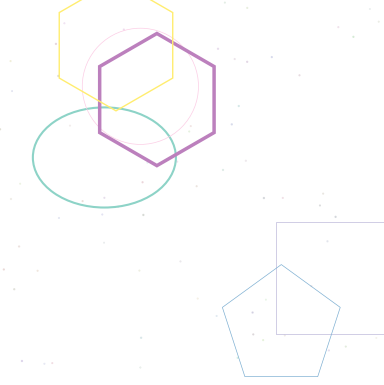[{"shape": "oval", "thickness": 1.5, "radius": 0.93, "center": [0.271, 0.591]}, {"shape": "square", "thickness": 0.5, "radius": 0.73, "center": [0.862, 0.278]}, {"shape": "pentagon", "thickness": 0.5, "radius": 0.8, "center": [0.731, 0.152]}, {"shape": "circle", "thickness": 0.5, "radius": 0.75, "center": [0.365, 0.776]}, {"shape": "hexagon", "thickness": 2.5, "radius": 0.86, "center": [0.407, 0.741]}, {"shape": "hexagon", "thickness": 1, "radius": 0.85, "center": [0.301, 0.882]}]